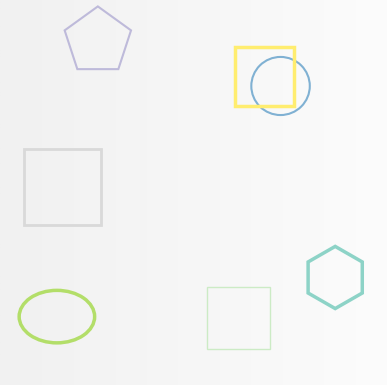[{"shape": "hexagon", "thickness": 2.5, "radius": 0.4, "center": [0.865, 0.279]}, {"shape": "pentagon", "thickness": 1.5, "radius": 0.45, "center": [0.252, 0.893]}, {"shape": "circle", "thickness": 1.5, "radius": 0.38, "center": [0.724, 0.777]}, {"shape": "oval", "thickness": 2.5, "radius": 0.49, "center": [0.147, 0.178]}, {"shape": "square", "thickness": 2, "radius": 0.5, "center": [0.162, 0.514]}, {"shape": "square", "thickness": 1, "radius": 0.41, "center": [0.616, 0.175]}, {"shape": "square", "thickness": 2.5, "radius": 0.38, "center": [0.682, 0.802]}]